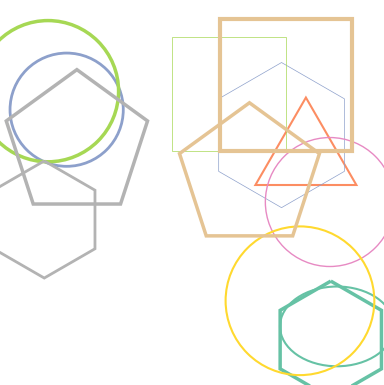[{"shape": "oval", "thickness": 1.5, "radius": 0.74, "center": [0.875, 0.152]}, {"shape": "hexagon", "thickness": 2.5, "radius": 0.76, "center": [0.859, 0.118]}, {"shape": "triangle", "thickness": 1.5, "radius": 0.76, "center": [0.795, 0.595]}, {"shape": "hexagon", "thickness": 0.5, "radius": 0.94, "center": [0.731, 0.649]}, {"shape": "circle", "thickness": 2, "radius": 0.74, "center": [0.173, 0.715]}, {"shape": "circle", "thickness": 1, "radius": 0.84, "center": [0.857, 0.475]}, {"shape": "square", "thickness": 0.5, "radius": 0.74, "center": [0.595, 0.755]}, {"shape": "circle", "thickness": 2.5, "radius": 0.92, "center": [0.125, 0.763]}, {"shape": "circle", "thickness": 1.5, "radius": 0.97, "center": [0.779, 0.219]}, {"shape": "square", "thickness": 3, "radius": 0.86, "center": [0.743, 0.78]}, {"shape": "pentagon", "thickness": 2.5, "radius": 0.96, "center": [0.648, 0.542]}, {"shape": "hexagon", "thickness": 2, "radius": 0.76, "center": [0.115, 0.43]}, {"shape": "pentagon", "thickness": 2.5, "radius": 0.96, "center": [0.2, 0.626]}]